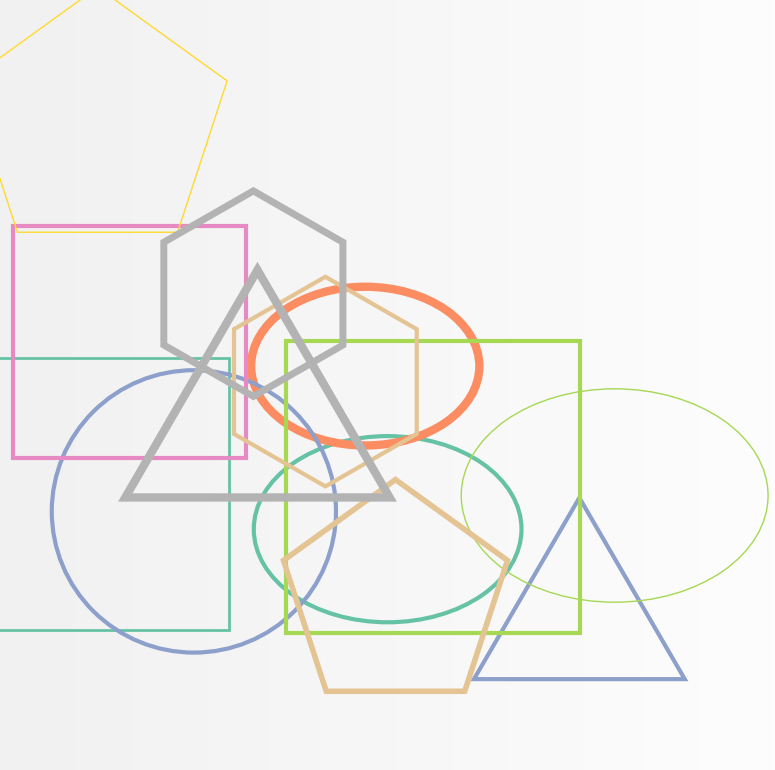[{"shape": "oval", "thickness": 1.5, "radius": 0.86, "center": [0.5, 0.313]}, {"shape": "square", "thickness": 1, "radius": 0.88, "center": [0.119, 0.358]}, {"shape": "oval", "thickness": 3, "radius": 0.74, "center": [0.471, 0.525]}, {"shape": "triangle", "thickness": 1.5, "radius": 0.79, "center": [0.748, 0.197]}, {"shape": "circle", "thickness": 1.5, "radius": 0.92, "center": [0.25, 0.336]}, {"shape": "square", "thickness": 1.5, "radius": 0.75, "center": [0.167, 0.556]}, {"shape": "square", "thickness": 1.5, "radius": 0.95, "center": [0.559, 0.368]}, {"shape": "oval", "thickness": 0.5, "radius": 0.99, "center": [0.793, 0.356]}, {"shape": "pentagon", "thickness": 0.5, "radius": 0.88, "center": [0.126, 0.841]}, {"shape": "pentagon", "thickness": 2, "radius": 0.76, "center": [0.51, 0.225]}, {"shape": "hexagon", "thickness": 1.5, "radius": 0.68, "center": [0.42, 0.504]}, {"shape": "triangle", "thickness": 3, "radius": 0.98, "center": [0.332, 0.452]}, {"shape": "hexagon", "thickness": 2.5, "radius": 0.67, "center": [0.327, 0.619]}]